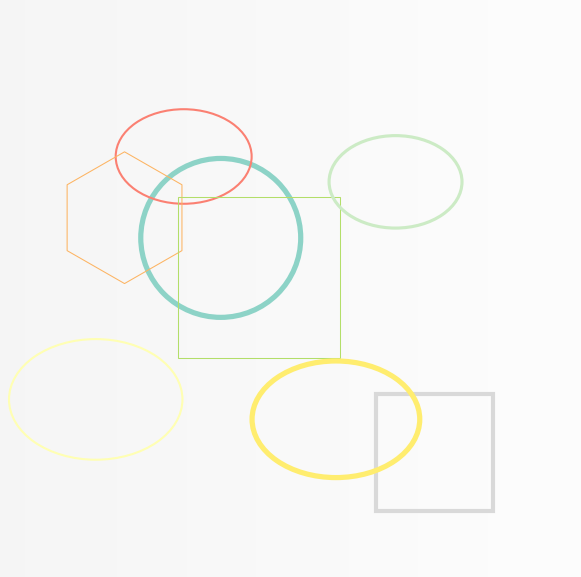[{"shape": "circle", "thickness": 2.5, "radius": 0.69, "center": [0.38, 0.587]}, {"shape": "oval", "thickness": 1, "radius": 0.75, "center": [0.165, 0.308]}, {"shape": "oval", "thickness": 1, "radius": 0.58, "center": [0.316, 0.728]}, {"shape": "hexagon", "thickness": 0.5, "radius": 0.57, "center": [0.214, 0.622]}, {"shape": "square", "thickness": 0.5, "radius": 0.7, "center": [0.445, 0.518]}, {"shape": "square", "thickness": 2, "radius": 0.51, "center": [0.748, 0.216]}, {"shape": "oval", "thickness": 1.5, "radius": 0.57, "center": [0.681, 0.684]}, {"shape": "oval", "thickness": 2.5, "radius": 0.72, "center": [0.578, 0.273]}]